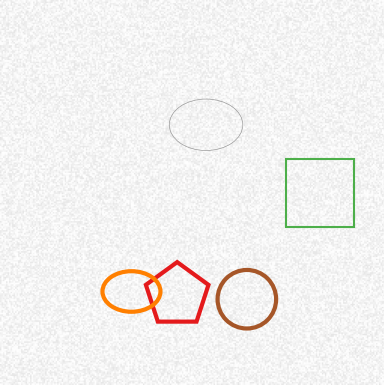[{"shape": "pentagon", "thickness": 3, "radius": 0.43, "center": [0.46, 0.234]}, {"shape": "square", "thickness": 1.5, "radius": 0.44, "center": [0.831, 0.499]}, {"shape": "oval", "thickness": 3, "radius": 0.38, "center": [0.341, 0.243]}, {"shape": "circle", "thickness": 3, "radius": 0.38, "center": [0.641, 0.223]}, {"shape": "oval", "thickness": 0.5, "radius": 0.48, "center": [0.535, 0.676]}]